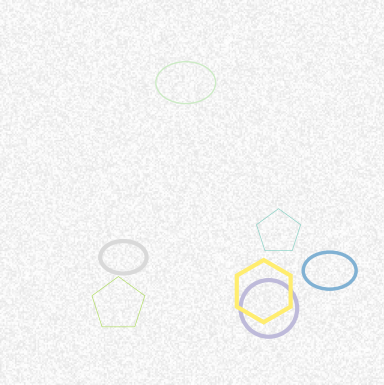[{"shape": "pentagon", "thickness": 0.5, "radius": 0.3, "center": [0.724, 0.398]}, {"shape": "circle", "thickness": 3, "radius": 0.37, "center": [0.698, 0.199]}, {"shape": "oval", "thickness": 2.5, "radius": 0.34, "center": [0.856, 0.297]}, {"shape": "pentagon", "thickness": 0.5, "radius": 0.36, "center": [0.308, 0.209]}, {"shape": "oval", "thickness": 3, "radius": 0.3, "center": [0.321, 0.332]}, {"shape": "oval", "thickness": 1, "radius": 0.39, "center": [0.482, 0.785]}, {"shape": "hexagon", "thickness": 3, "radius": 0.4, "center": [0.685, 0.244]}]